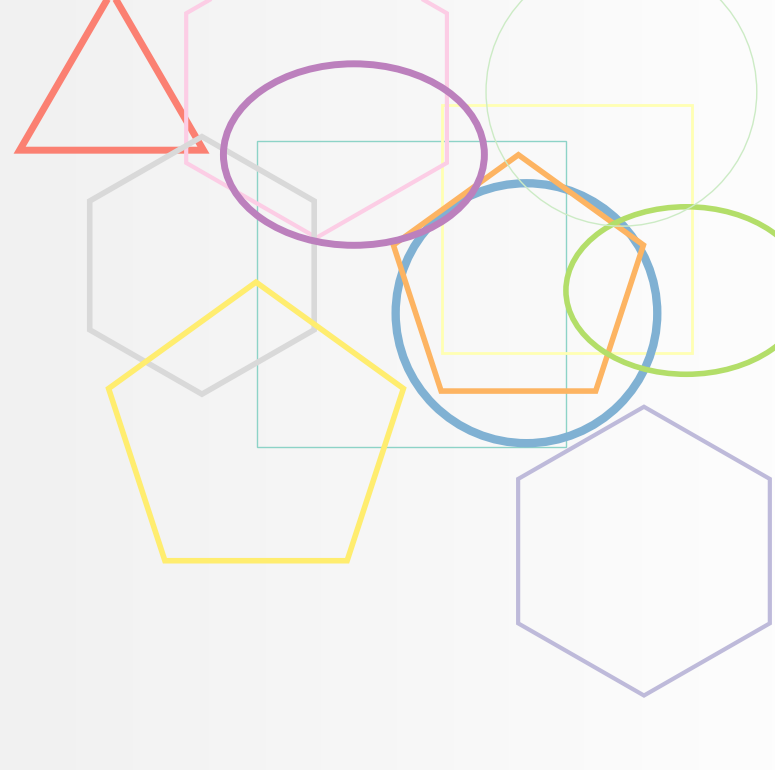[{"shape": "square", "thickness": 0.5, "radius": 1.0, "center": [0.531, 0.618]}, {"shape": "square", "thickness": 1, "radius": 0.81, "center": [0.732, 0.703]}, {"shape": "hexagon", "thickness": 1.5, "radius": 0.94, "center": [0.831, 0.284]}, {"shape": "triangle", "thickness": 2.5, "radius": 0.68, "center": [0.144, 0.873]}, {"shape": "circle", "thickness": 3, "radius": 0.84, "center": [0.679, 0.593]}, {"shape": "pentagon", "thickness": 2, "radius": 0.85, "center": [0.669, 0.629]}, {"shape": "oval", "thickness": 2, "radius": 0.78, "center": [0.886, 0.623]}, {"shape": "hexagon", "thickness": 1.5, "radius": 0.97, "center": [0.408, 0.886]}, {"shape": "hexagon", "thickness": 2, "radius": 0.84, "center": [0.261, 0.655]}, {"shape": "oval", "thickness": 2.5, "radius": 0.84, "center": [0.457, 0.799]}, {"shape": "circle", "thickness": 0.5, "radius": 0.87, "center": [0.802, 0.881]}, {"shape": "pentagon", "thickness": 2, "radius": 1.0, "center": [0.33, 0.434]}]